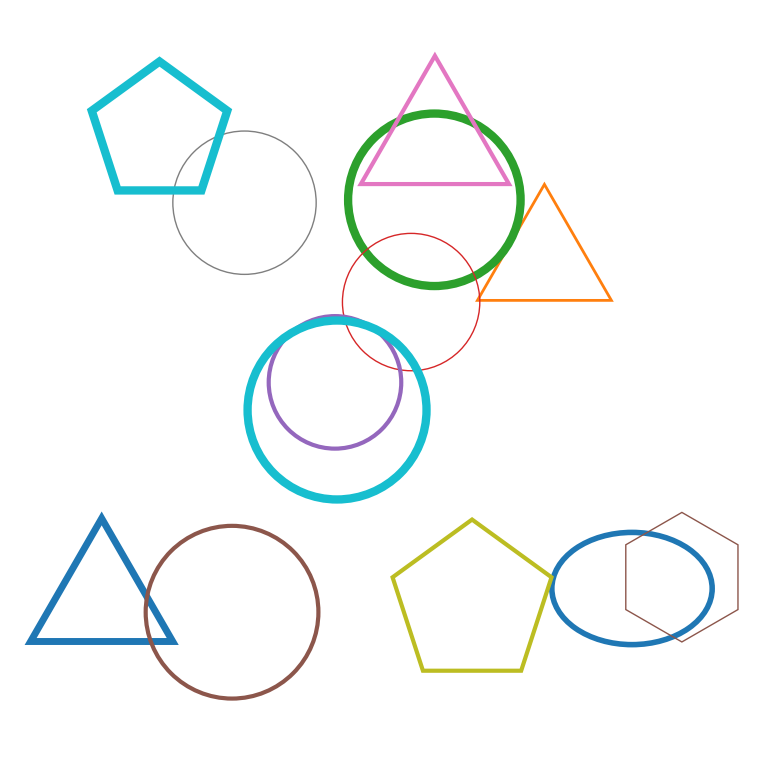[{"shape": "triangle", "thickness": 2.5, "radius": 0.53, "center": [0.132, 0.22]}, {"shape": "oval", "thickness": 2, "radius": 0.52, "center": [0.821, 0.236]}, {"shape": "triangle", "thickness": 1, "radius": 0.5, "center": [0.707, 0.66]}, {"shape": "circle", "thickness": 3, "radius": 0.56, "center": [0.564, 0.741]}, {"shape": "circle", "thickness": 0.5, "radius": 0.45, "center": [0.534, 0.608]}, {"shape": "circle", "thickness": 1.5, "radius": 0.43, "center": [0.435, 0.503]}, {"shape": "circle", "thickness": 1.5, "radius": 0.56, "center": [0.301, 0.205]}, {"shape": "hexagon", "thickness": 0.5, "radius": 0.42, "center": [0.886, 0.25]}, {"shape": "triangle", "thickness": 1.5, "radius": 0.56, "center": [0.565, 0.816]}, {"shape": "circle", "thickness": 0.5, "radius": 0.47, "center": [0.318, 0.737]}, {"shape": "pentagon", "thickness": 1.5, "radius": 0.54, "center": [0.613, 0.217]}, {"shape": "circle", "thickness": 3, "radius": 0.58, "center": [0.438, 0.468]}, {"shape": "pentagon", "thickness": 3, "radius": 0.46, "center": [0.207, 0.828]}]